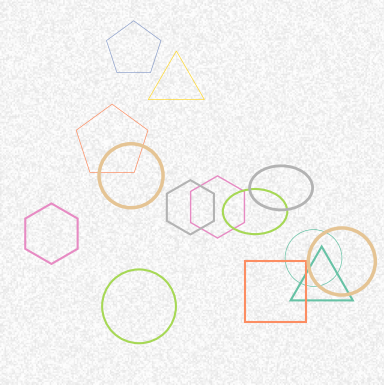[{"shape": "circle", "thickness": 0.5, "radius": 0.37, "center": [0.814, 0.33]}, {"shape": "triangle", "thickness": 1.5, "radius": 0.47, "center": [0.836, 0.266]}, {"shape": "square", "thickness": 1.5, "radius": 0.4, "center": [0.716, 0.243]}, {"shape": "pentagon", "thickness": 0.5, "radius": 0.49, "center": [0.291, 0.631]}, {"shape": "pentagon", "thickness": 0.5, "radius": 0.37, "center": [0.347, 0.872]}, {"shape": "hexagon", "thickness": 1.5, "radius": 0.39, "center": [0.134, 0.393]}, {"shape": "hexagon", "thickness": 1, "radius": 0.4, "center": [0.565, 0.462]}, {"shape": "circle", "thickness": 1.5, "radius": 0.48, "center": [0.361, 0.204]}, {"shape": "oval", "thickness": 1.5, "radius": 0.42, "center": [0.663, 0.45]}, {"shape": "triangle", "thickness": 0.5, "radius": 0.42, "center": [0.458, 0.783]}, {"shape": "circle", "thickness": 2.5, "radius": 0.42, "center": [0.34, 0.543]}, {"shape": "circle", "thickness": 2.5, "radius": 0.44, "center": [0.888, 0.321]}, {"shape": "hexagon", "thickness": 1.5, "radius": 0.35, "center": [0.495, 0.462]}, {"shape": "oval", "thickness": 2, "radius": 0.41, "center": [0.73, 0.512]}]